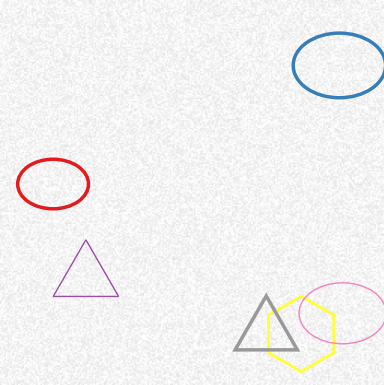[{"shape": "oval", "thickness": 2.5, "radius": 0.46, "center": [0.138, 0.522]}, {"shape": "oval", "thickness": 2.5, "radius": 0.6, "center": [0.882, 0.83]}, {"shape": "triangle", "thickness": 1, "radius": 0.49, "center": [0.223, 0.279]}, {"shape": "hexagon", "thickness": 2, "radius": 0.49, "center": [0.782, 0.132]}, {"shape": "oval", "thickness": 1, "radius": 0.57, "center": [0.89, 0.186]}, {"shape": "triangle", "thickness": 2.5, "radius": 0.47, "center": [0.692, 0.138]}]